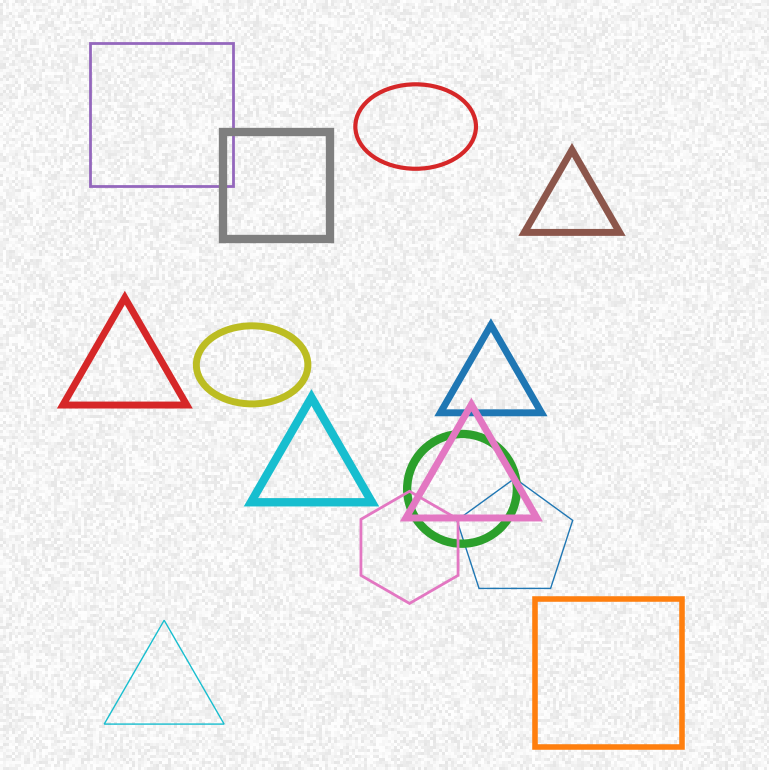[{"shape": "triangle", "thickness": 2.5, "radius": 0.38, "center": [0.638, 0.502]}, {"shape": "pentagon", "thickness": 0.5, "radius": 0.4, "center": [0.669, 0.3]}, {"shape": "square", "thickness": 2, "radius": 0.48, "center": [0.79, 0.126]}, {"shape": "circle", "thickness": 3, "radius": 0.36, "center": [0.6, 0.365]}, {"shape": "triangle", "thickness": 2.5, "radius": 0.46, "center": [0.162, 0.52]}, {"shape": "oval", "thickness": 1.5, "radius": 0.39, "center": [0.54, 0.836]}, {"shape": "square", "thickness": 1, "radius": 0.46, "center": [0.21, 0.851]}, {"shape": "triangle", "thickness": 2.5, "radius": 0.36, "center": [0.743, 0.734]}, {"shape": "hexagon", "thickness": 1, "radius": 0.36, "center": [0.532, 0.289]}, {"shape": "triangle", "thickness": 2.5, "radius": 0.49, "center": [0.612, 0.376]}, {"shape": "square", "thickness": 3, "radius": 0.35, "center": [0.359, 0.759]}, {"shape": "oval", "thickness": 2.5, "radius": 0.36, "center": [0.327, 0.526]}, {"shape": "triangle", "thickness": 0.5, "radius": 0.45, "center": [0.213, 0.105]}, {"shape": "triangle", "thickness": 3, "radius": 0.45, "center": [0.404, 0.393]}]